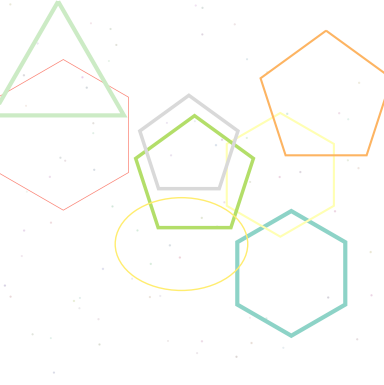[{"shape": "hexagon", "thickness": 3, "radius": 0.81, "center": [0.757, 0.29]}, {"shape": "hexagon", "thickness": 1.5, "radius": 0.8, "center": [0.728, 0.546]}, {"shape": "hexagon", "thickness": 0.5, "radius": 0.98, "center": [0.164, 0.65]}, {"shape": "pentagon", "thickness": 1.5, "radius": 0.89, "center": [0.847, 0.741]}, {"shape": "pentagon", "thickness": 2.5, "radius": 0.8, "center": [0.505, 0.539]}, {"shape": "pentagon", "thickness": 2.5, "radius": 0.67, "center": [0.491, 0.618]}, {"shape": "triangle", "thickness": 3, "radius": 0.99, "center": [0.151, 0.799]}, {"shape": "oval", "thickness": 1, "radius": 0.86, "center": [0.471, 0.366]}]